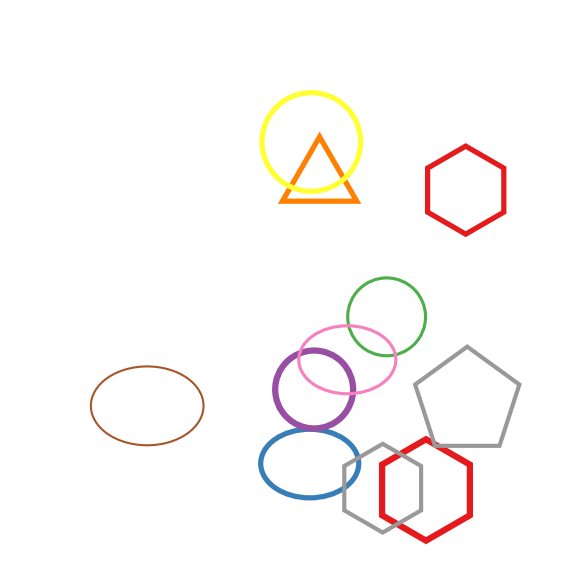[{"shape": "hexagon", "thickness": 3, "radius": 0.44, "center": [0.738, 0.151]}, {"shape": "hexagon", "thickness": 2.5, "radius": 0.38, "center": [0.806, 0.67]}, {"shape": "oval", "thickness": 2.5, "radius": 0.42, "center": [0.536, 0.196]}, {"shape": "circle", "thickness": 1.5, "radius": 0.34, "center": [0.669, 0.451]}, {"shape": "circle", "thickness": 3, "radius": 0.34, "center": [0.544, 0.325]}, {"shape": "triangle", "thickness": 2.5, "radius": 0.37, "center": [0.553, 0.688]}, {"shape": "circle", "thickness": 2.5, "radius": 0.43, "center": [0.539, 0.753]}, {"shape": "oval", "thickness": 1, "radius": 0.49, "center": [0.255, 0.296]}, {"shape": "oval", "thickness": 1.5, "radius": 0.42, "center": [0.601, 0.376]}, {"shape": "pentagon", "thickness": 2, "radius": 0.47, "center": [0.809, 0.304]}, {"shape": "hexagon", "thickness": 2, "radius": 0.38, "center": [0.663, 0.154]}]